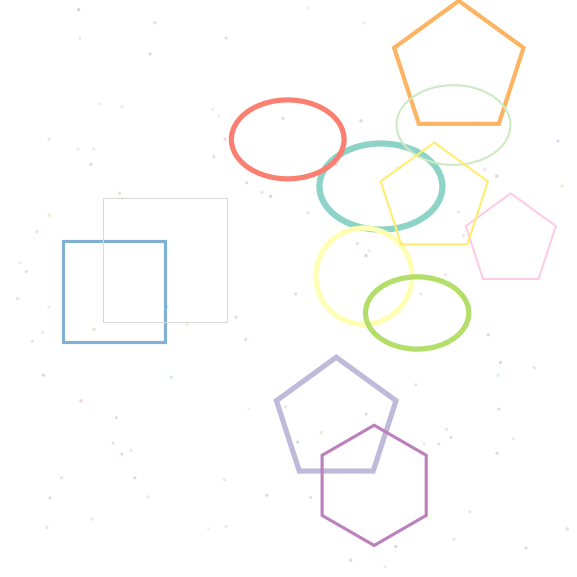[{"shape": "oval", "thickness": 3, "radius": 0.53, "center": [0.66, 0.676]}, {"shape": "circle", "thickness": 2.5, "radius": 0.42, "center": [0.63, 0.521]}, {"shape": "pentagon", "thickness": 2.5, "radius": 0.54, "center": [0.582, 0.272]}, {"shape": "oval", "thickness": 2.5, "radius": 0.49, "center": [0.498, 0.758]}, {"shape": "square", "thickness": 1.5, "radius": 0.44, "center": [0.198, 0.494]}, {"shape": "pentagon", "thickness": 2, "radius": 0.59, "center": [0.795, 0.88]}, {"shape": "oval", "thickness": 2.5, "radius": 0.45, "center": [0.722, 0.457]}, {"shape": "pentagon", "thickness": 1, "radius": 0.41, "center": [0.885, 0.582]}, {"shape": "square", "thickness": 0.5, "radius": 0.54, "center": [0.286, 0.549]}, {"shape": "hexagon", "thickness": 1.5, "radius": 0.52, "center": [0.648, 0.159]}, {"shape": "oval", "thickness": 1, "radius": 0.49, "center": [0.785, 0.783]}, {"shape": "pentagon", "thickness": 1, "radius": 0.49, "center": [0.752, 0.655]}]